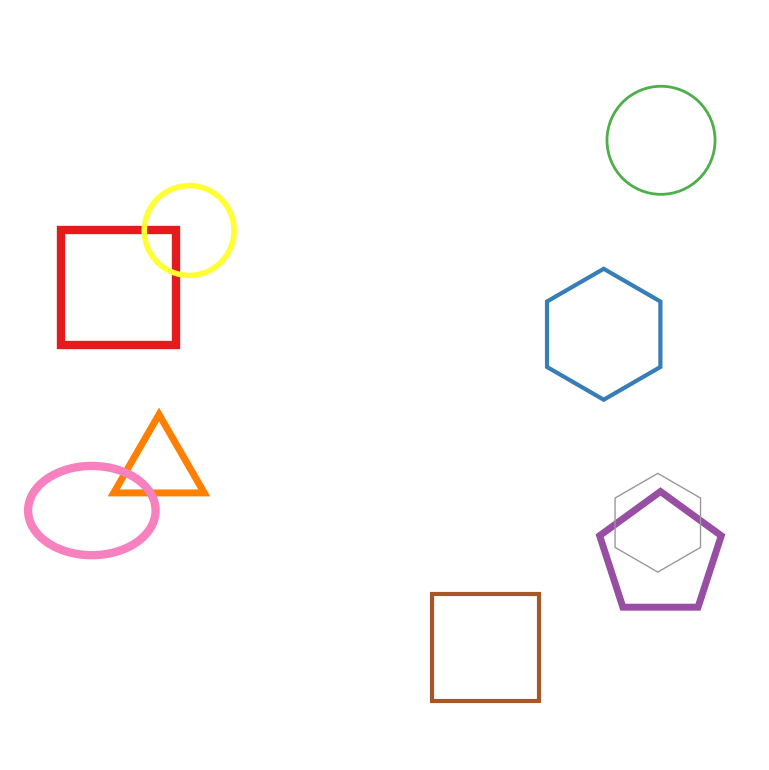[{"shape": "square", "thickness": 3, "radius": 0.37, "center": [0.154, 0.627]}, {"shape": "hexagon", "thickness": 1.5, "radius": 0.43, "center": [0.784, 0.566]}, {"shape": "circle", "thickness": 1, "radius": 0.35, "center": [0.858, 0.818]}, {"shape": "pentagon", "thickness": 2.5, "radius": 0.42, "center": [0.858, 0.279]}, {"shape": "triangle", "thickness": 2.5, "radius": 0.34, "center": [0.206, 0.394]}, {"shape": "circle", "thickness": 2, "radius": 0.29, "center": [0.246, 0.701]}, {"shape": "square", "thickness": 1.5, "radius": 0.35, "center": [0.63, 0.159]}, {"shape": "oval", "thickness": 3, "radius": 0.41, "center": [0.119, 0.337]}, {"shape": "hexagon", "thickness": 0.5, "radius": 0.32, "center": [0.854, 0.321]}]